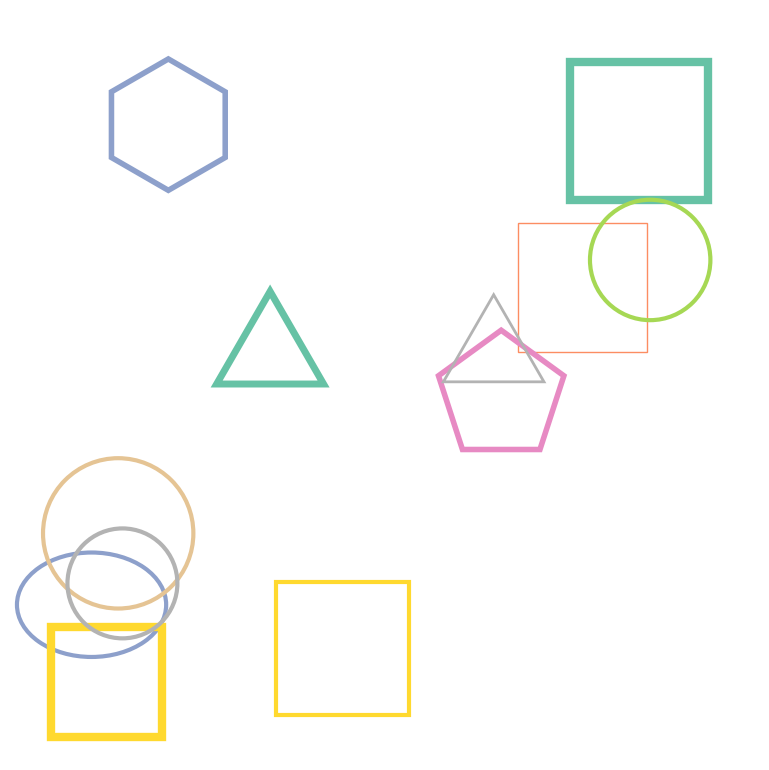[{"shape": "triangle", "thickness": 2.5, "radius": 0.4, "center": [0.351, 0.541]}, {"shape": "square", "thickness": 3, "radius": 0.45, "center": [0.83, 0.83]}, {"shape": "square", "thickness": 0.5, "radius": 0.42, "center": [0.756, 0.627]}, {"shape": "hexagon", "thickness": 2, "radius": 0.43, "center": [0.219, 0.838]}, {"shape": "oval", "thickness": 1.5, "radius": 0.48, "center": [0.119, 0.215]}, {"shape": "pentagon", "thickness": 2, "radius": 0.43, "center": [0.651, 0.486]}, {"shape": "circle", "thickness": 1.5, "radius": 0.39, "center": [0.844, 0.662]}, {"shape": "square", "thickness": 1.5, "radius": 0.43, "center": [0.445, 0.158]}, {"shape": "square", "thickness": 3, "radius": 0.36, "center": [0.139, 0.114]}, {"shape": "circle", "thickness": 1.5, "radius": 0.49, "center": [0.153, 0.307]}, {"shape": "circle", "thickness": 1.5, "radius": 0.36, "center": [0.159, 0.242]}, {"shape": "triangle", "thickness": 1, "radius": 0.38, "center": [0.641, 0.542]}]